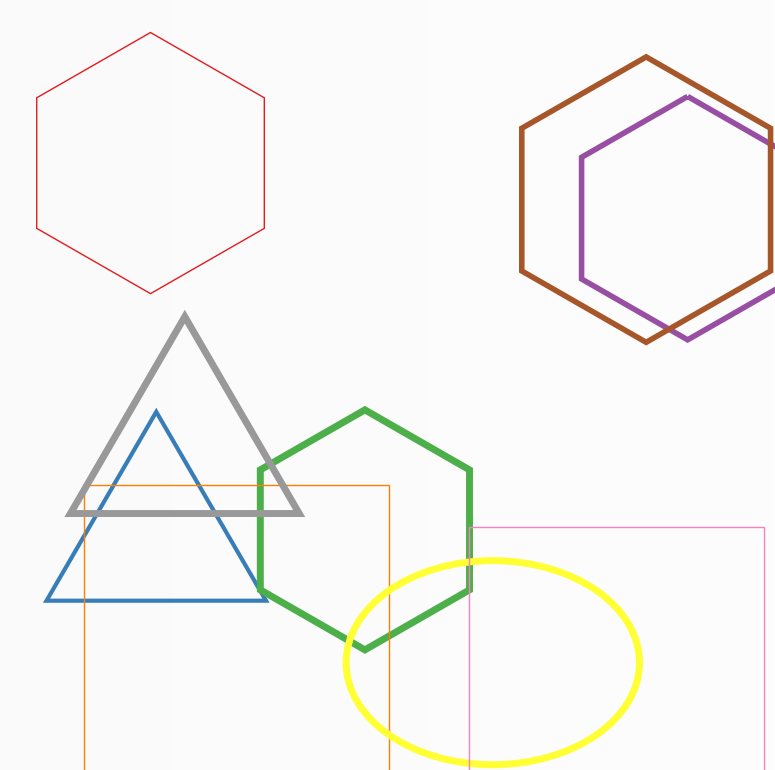[{"shape": "hexagon", "thickness": 0.5, "radius": 0.85, "center": [0.194, 0.788]}, {"shape": "triangle", "thickness": 1.5, "radius": 0.82, "center": [0.202, 0.302]}, {"shape": "hexagon", "thickness": 2.5, "radius": 0.78, "center": [0.471, 0.312]}, {"shape": "hexagon", "thickness": 2, "radius": 0.79, "center": [0.887, 0.717]}, {"shape": "square", "thickness": 0.5, "radius": 0.98, "center": [0.305, 0.174]}, {"shape": "oval", "thickness": 2.5, "radius": 0.95, "center": [0.636, 0.139]}, {"shape": "hexagon", "thickness": 2, "radius": 0.93, "center": [0.834, 0.741]}, {"shape": "square", "thickness": 0.5, "radius": 0.95, "center": [0.795, 0.126]}, {"shape": "triangle", "thickness": 2.5, "radius": 0.85, "center": [0.238, 0.418]}]